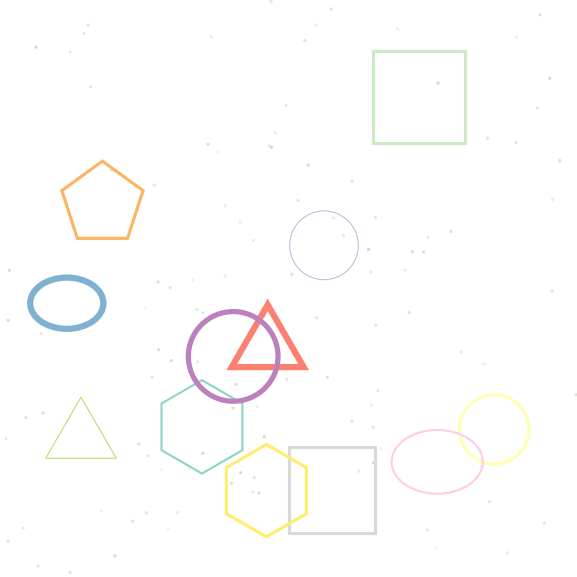[{"shape": "hexagon", "thickness": 1, "radius": 0.4, "center": [0.35, 0.26]}, {"shape": "circle", "thickness": 1.5, "radius": 0.3, "center": [0.856, 0.256]}, {"shape": "circle", "thickness": 0.5, "radius": 0.3, "center": [0.561, 0.574]}, {"shape": "triangle", "thickness": 3, "radius": 0.36, "center": [0.464, 0.399]}, {"shape": "oval", "thickness": 3, "radius": 0.32, "center": [0.116, 0.474]}, {"shape": "pentagon", "thickness": 1.5, "radius": 0.37, "center": [0.177, 0.646]}, {"shape": "triangle", "thickness": 0.5, "radius": 0.35, "center": [0.14, 0.241]}, {"shape": "oval", "thickness": 1, "radius": 0.39, "center": [0.757, 0.199]}, {"shape": "square", "thickness": 1.5, "radius": 0.37, "center": [0.576, 0.15]}, {"shape": "circle", "thickness": 2.5, "radius": 0.39, "center": [0.404, 0.382]}, {"shape": "square", "thickness": 1.5, "radius": 0.4, "center": [0.726, 0.832]}, {"shape": "hexagon", "thickness": 1.5, "radius": 0.4, "center": [0.461, 0.15]}]